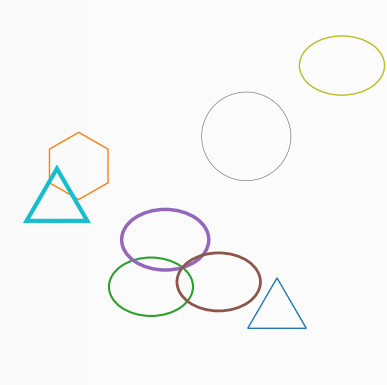[{"shape": "triangle", "thickness": 1, "radius": 0.44, "center": [0.715, 0.191]}, {"shape": "hexagon", "thickness": 1, "radius": 0.44, "center": [0.203, 0.569]}, {"shape": "oval", "thickness": 1.5, "radius": 0.54, "center": [0.39, 0.255]}, {"shape": "oval", "thickness": 2.5, "radius": 0.56, "center": [0.426, 0.377]}, {"shape": "oval", "thickness": 2, "radius": 0.54, "center": [0.564, 0.268]}, {"shape": "circle", "thickness": 0.5, "radius": 0.58, "center": [0.635, 0.646]}, {"shape": "oval", "thickness": 1, "radius": 0.55, "center": [0.882, 0.83]}, {"shape": "triangle", "thickness": 3, "radius": 0.45, "center": [0.147, 0.472]}]